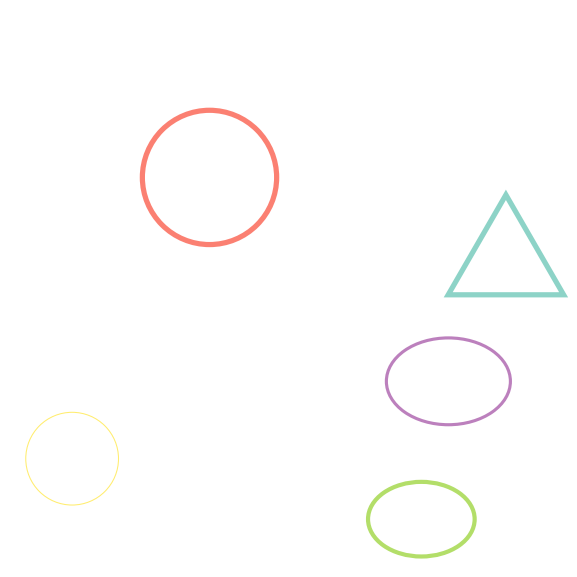[{"shape": "triangle", "thickness": 2.5, "radius": 0.58, "center": [0.876, 0.546]}, {"shape": "circle", "thickness": 2.5, "radius": 0.58, "center": [0.363, 0.692]}, {"shape": "oval", "thickness": 2, "radius": 0.46, "center": [0.73, 0.1]}, {"shape": "oval", "thickness": 1.5, "radius": 0.54, "center": [0.776, 0.339]}, {"shape": "circle", "thickness": 0.5, "radius": 0.4, "center": [0.125, 0.205]}]